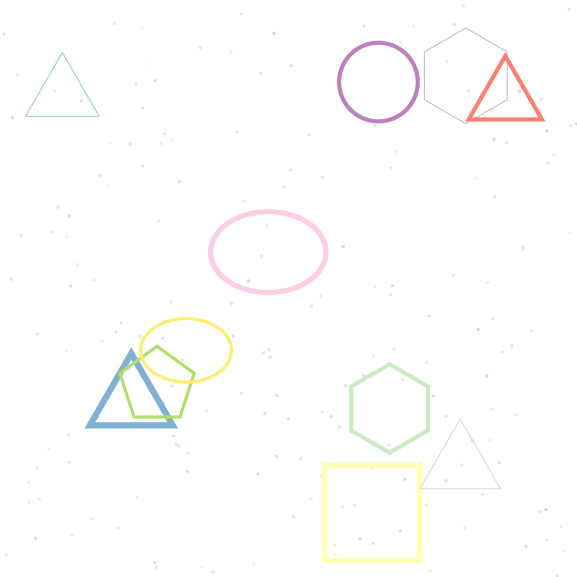[{"shape": "triangle", "thickness": 0.5, "radius": 0.37, "center": [0.108, 0.834]}, {"shape": "square", "thickness": 2.5, "radius": 0.41, "center": [0.643, 0.112]}, {"shape": "hexagon", "thickness": 0.5, "radius": 0.41, "center": [0.807, 0.868]}, {"shape": "triangle", "thickness": 2, "radius": 0.37, "center": [0.875, 0.829]}, {"shape": "triangle", "thickness": 3, "radius": 0.41, "center": [0.227, 0.304]}, {"shape": "pentagon", "thickness": 1.5, "radius": 0.34, "center": [0.272, 0.332]}, {"shape": "oval", "thickness": 2.5, "radius": 0.5, "center": [0.464, 0.563]}, {"shape": "triangle", "thickness": 0.5, "radius": 0.4, "center": [0.797, 0.193]}, {"shape": "circle", "thickness": 2, "radius": 0.34, "center": [0.655, 0.857]}, {"shape": "hexagon", "thickness": 2, "radius": 0.38, "center": [0.675, 0.292]}, {"shape": "oval", "thickness": 1.5, "radius": 0.39, "center": [0.322, 0.392]}]